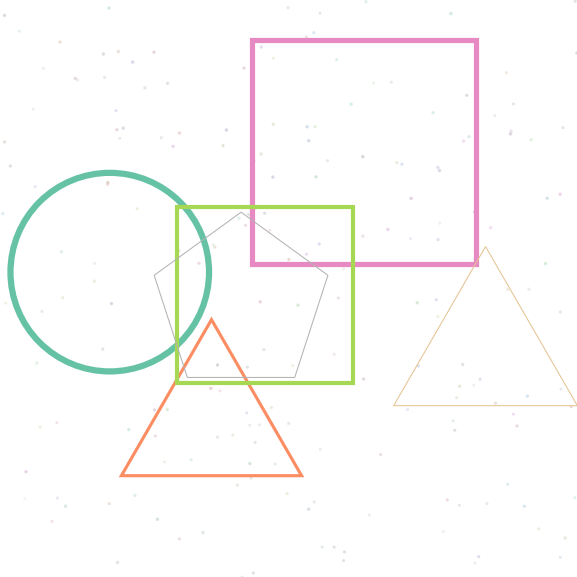[{"shape": "circle", "thickness": 3, "radius": 0.86, "center": [0.19, 0.528]}, {"shape": "triangle", "thickness": 1.5, "radius": 0.9, "center": [0.366, 0.265]}, {"shape": "square", "thickness": 2.5, "radius": 0.97, "center": [0.63, 0.736]}, {"shape": "square", "thickness": 2, "radius": 0.76, "center": [0.459, 0.488]}, {"shape": "triangle", "thickness": 0.5, "radius": 0.92, "center": [0.841, 0.389]}, {"shape": "pentagon", "thickness": 0.5, "radius": 0.79, "center": [0.417, 0.474]}]